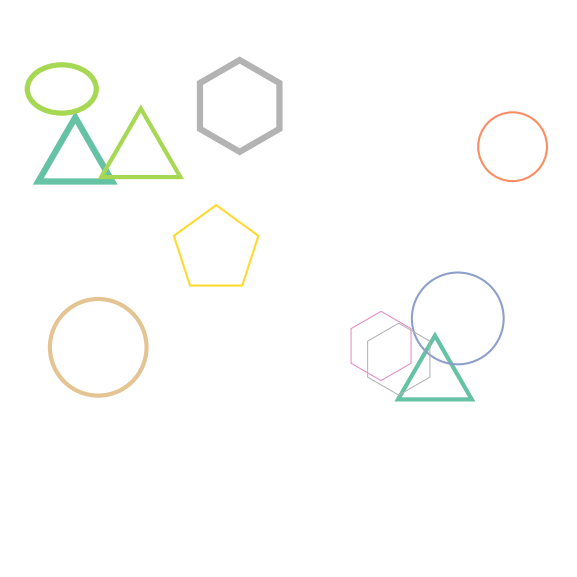[{"shape": "triangle", "thickness": 3, "radius": 0.37, "center": [0.13, 0.722]}, {"shape": "triangle", "thickness": 2, "radius": 0.37, "center": [0.753, 0.344]}, {"shape": "circle", "thickness": 1, "radius": 0.3, "center": [0.888, 0.745]}, {"shape": "circle", "thickness": 1, "radius": 0.4, "center": [0.793, 0.448]}, {"shape": "hexagon", "thickness": 0.5, "radius": 0.3, "center": [0.66, 0.4]}, {"shape": "oval", "thickness": 2.5, "radius": 0.3, "center": [0.107, 0.845]}, {"shape": "triangle", "thickness": 2, "radius": 0.4, "center": [0.244, 0.732]}, {"shape": "pentagon", "thickness": 1, "radius": 0.38, "center": [0.374, 0.567]}, {"shape": "circle", "thickness": 2, "radius": 0.42, "center": [0.17, 0.398]}, {"shape": "hexagon", "thickness": 0.5, "radius": 0.31, "center": [0.691, 0.377]}, {"shape": "hexagon", "thickness": 3, "radius": 0.4, "center": [0.415, 0.816]}]